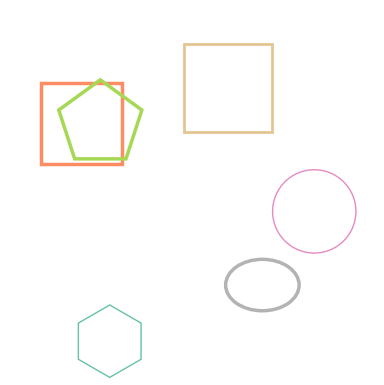[{"shape": "hexagon", "thickness": 1, "radius": 0.47, "center": [0.285, 0.114]}, {"shape": "square", "thickness": 2.5, "radius": 0.52, "center": [0.211, 0.679]}, {"shape": "circle", "thickness": 1, "radius": 0.54, "center": [0.816, 0.451]}, {"shape": "pentagon", "thickness": 2.5, "radius": 0.57, "center": [0.261, 0.679]}, {"shape": "square", "thickness": 2, "radius": 0.57, "center": [0.591, 0.772]}, {"shape": "oval", "thickness": 2.5, "radius": 0.48, "center": [0.682, 0.26]}]